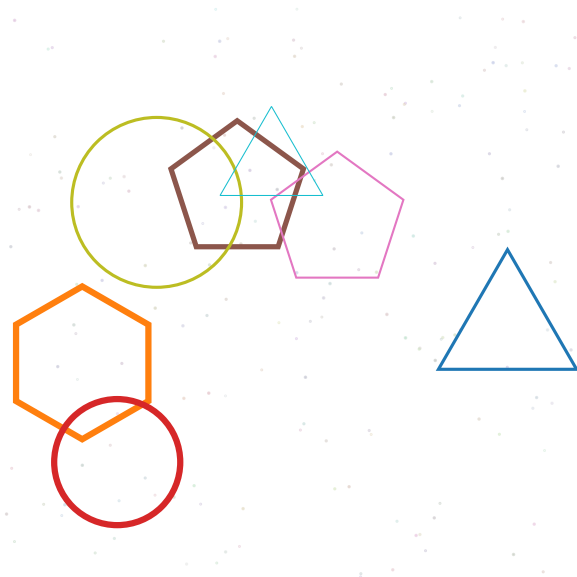[{"shape": "triangle", "thickness": 1.5, "radius": 0.69, "center": [0.879, 0.429]}, {"shape": "hexagon", "thickness": 3, "radius": 0.66, "center": [0.142, 0.371]}, {"shape": "circle", "thickness": 3, "radius": 0.55, "center": [0.203, 0.199]}, {"shape": "pentagon", "thickness": 2.5, "radius": 0.6, "center": [0.411, 0.669]}, {"shape": "pentagon", "thickness": 1, "radius": 0.6, "center": [0.584, 0.616]}, {"shape": "circle", "thickness": 1.5, "radius": 0.74, "center": [0.271, 0.649]}, {"shape": "triangle", "thickness": 0.5, "radius": 0.51, "center": [0.47, 0.712]}]